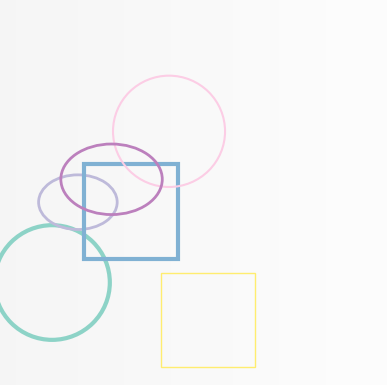[{"shape": "circle", "thickness": 3, "radius": 0.74, "center": [0.134, 0.266]}, {"shape": "oval", "thickness": 2, "radius": 0.51, "center": [0.201, 0.475]}, {"shape": "square", "thickness": 3, "radius": 0.61, "center": [0.338, 0.451]}, {"shape": "circle", "thickness": 1.5, "radius": 0.72, "center": [0.436, 0.659]}, {"shape": "oval", "thickness": 2, "radius": 0.65, "center": [0.288, 0.534]}, {"shape": "square", "thickness": 1, "radius": 0.61, "center": [0.537, 0.169]}]